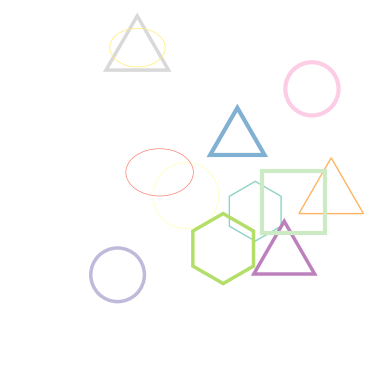[{"shape": "hexagon", "thickness": 1, "radius": 0.39, "center": [0.663, 0.451]}, {"shape": "circle", "thickness": 0.5, "radius": 0.43, "center": [0.483, 0.492]}, {"shape": "circle", "thickness": 2.5, "radius": 0.35, "center": [0.305, 0.286]}, {"shape": "oval", "thickness": 0.5, "radius": 0.44, "center": [0.415, 0.552]}, {"shape": "triangle", "thickness": 3, "radius": 0.41, "center": [0.617, 0.638]}, {"shape": "triangle", "thickness": 1, "radius": 0.48, "center": [0.86, 0.494]}, {"shape": "hexagon", "thickness": 2.5, "radius": 0.45, "center": [0.58, 0.354]}, {"shape": "circle", "thickness": 3, "radius": 0.35, "center": [0.81, 0.769]}, {"shape": "triangle", "thickness": 2.5, "radius": 0.47, "center": [0.356, 0.865]}, {"shape": "triangle", "thickness": 2.5, "radius": 0.46, "center": [0.738, 0.334]}, {"shape": "square", "thickness": 3, "radius": 0.41, "center": [0.762, 0.475]}, {"shape": "oval", "thickness": 0.5, "radius": 0.36, "center": [0.357, 0.876]}]